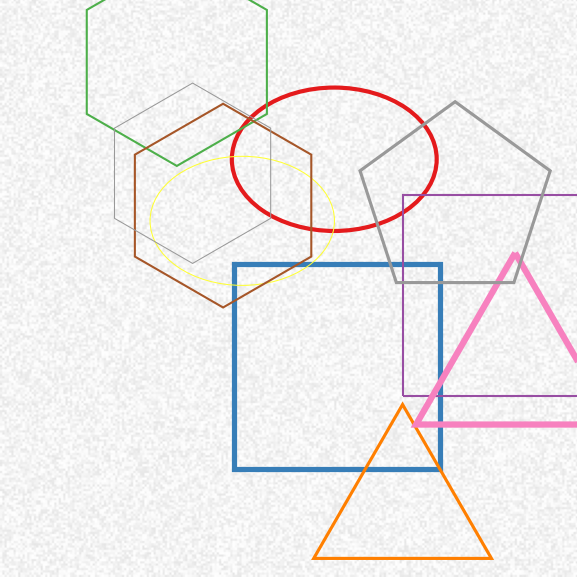[{"shape": "oval", "thickness": 2, "radius": 0.89, "center": [0.579, 0.723]}, {"shape": "square", "thickness": 2.5, "radius": 0.89, "center": [0.584, 0.365]}, {"shape": "hexagon", "thickness": 1, "radius": 0.9, "center": [0.306, 0.892]}, {"shape": "square", "thickness": 1, "radius": 0.87, "center": [0.872, 0.488]}, {"shape": "triangle", "thickness": 1.5, "radius": 0.89, "center": [0.697, 0.121]}, {"shape": "oval", "thickness": 0.5, "radius": 0.8, "center": [0.419, 0.617]}, {"shape": "hexagon", "thickness": 1, "radius": 0.88, "center": [0.386, 0.643]}, {"shape": "triangle", "thickness": 3, "radius": 0.99, "center": [0.892, 0.363]}, {"shape": "hexagon", "thickness": 0.5, "radius": 0.78, "center": [0.333, 0.699]}, {"shape": "pentagon", "thickness": 1.5, "radius": 0.87, "center": [0.788, 0.65]}]